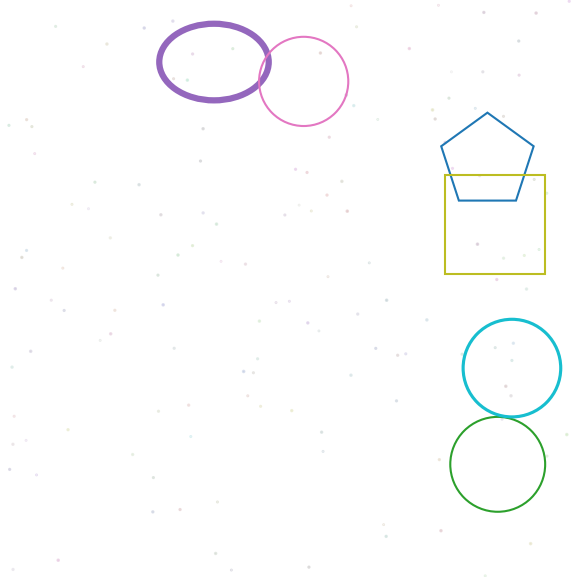[{"shape": "pentagon", "thickness": 1, "radius": 0.42, "center": [0.844, 0.72]}, {"shape": "circle", "thickness": 1, "radius": 0.41, "center": [0.862, 0.195]}, {"shape": "oval", "thickness": 3, "radius": 0.47, "center": [0.371, 0.892]}, {"shape": "circle", "thickness": 1, "radius": 0.39, "center": [0.526, 0.858]}, {"shape": "square", "thickness": 1, "radius": 0.43, "center": [0.857, 0.61]}, {"shape": "circle", "thickness": 1.5, "radius": 0.42, "center": [0.886, 0.362]}]